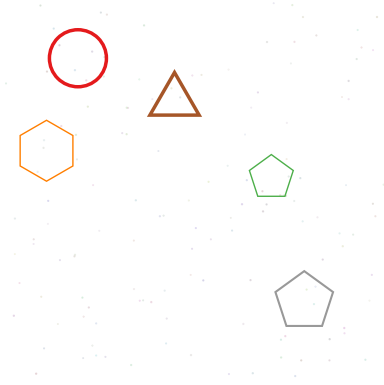[{"shape": "circle", "thickness": 2.5, "radius": 0.37, "center": [0.202, 0.849]}, {"shape": "pentagon", "thickness": 1, "radius": 0.3, "center": [0.705, 0.539]}, {"shape": "hexagon", "thickness": 1, "radius": 0.4, "center": [0.121, 0.608]}, {"shape": "triangle", "thickness": 2.5, "radius": 0.37, "center": [0.453, 0.738]}, {"shape": "pentagon", "thickness": 1.5, "radius": 0.39, "center": [0.79, 0.217]}]